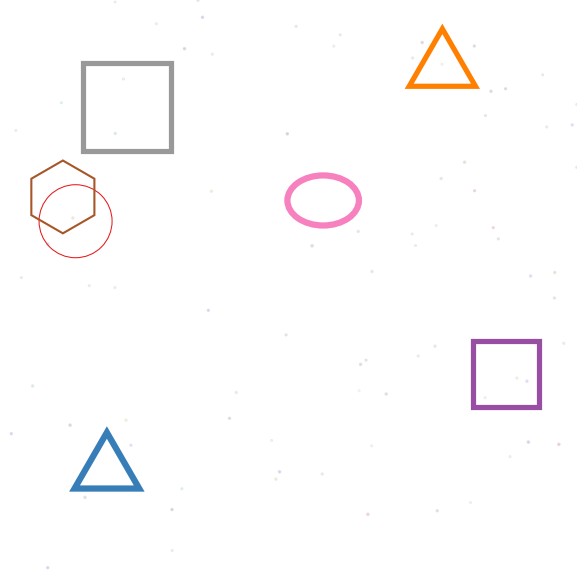[{"shape": "circle", "thickness": 0.5, "radius": 0.32, "center": [0.131, 0.616]}, {"shape": "triangle", "thickness": 3, "radius": 0.32, "center": [0.185, 0.186]}, {"shape": "square", "thickness": 2.5, "radius": 0.29, "center": [0.876, 0.351]}, {"shape": "triangle", "thickness": 2.5, "radius": 0.33, "center": [0.766, 0.883]}, {"shape": "hexagon", "thickness": 1, "radius": 0.32, "center": [0.109, 0.658]}, {"shape": "oval", "thickness": 3, "radius": 0.31, "center": [0.56, 0.652]}, {"shape": "square", "thickness": 2.5, "radius": 0.38, "center": [0.219, 0.813]}]